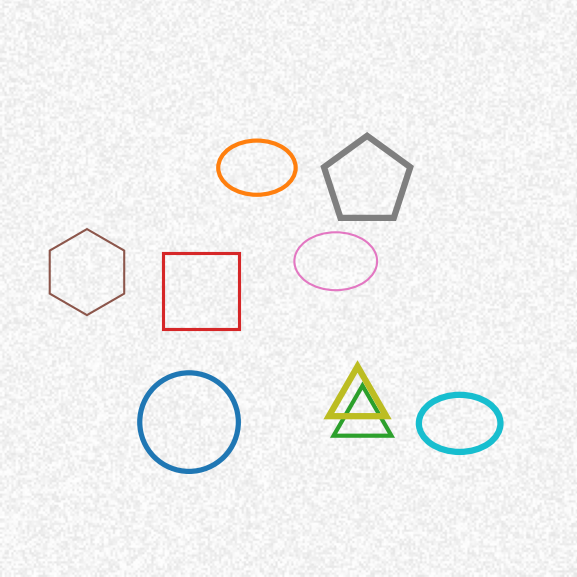[{"shape": "circle", "thickness": 2.5, "radius": 0.43, "center": [0.327, 0.268]}, {"shape": "oval", "thickness": 2, "radius": 0.34, "center": [0.445, 0.709]}, {"shape": "triangle", "thickness": 2, "radius": 0.29, "center": [0.628, 0.274]}, {"shape": "square", "thickness": 1.5, "radius": 0.33, "center": [0.348, 0.495]}, {"shape": "hexagon", "thickness": 1, "radius": 0.37, "center": [0.151, 0.528]}, {"shape": "oval", "thickness": 1, "radius": 0.36, "center": [0.581, 0.547]}, {"shape": "pentagon", "thickness": 3, "radius": 0.39, "center": [0.636, 0.685]}, {"shape": "triangle", "thickness": 3, "radius": 0.29, "center": [0.619, 0.307]}, {"shape": "oval", "thickness": 3, "radius": 0.35, "center": [0.796, 0.266]}]